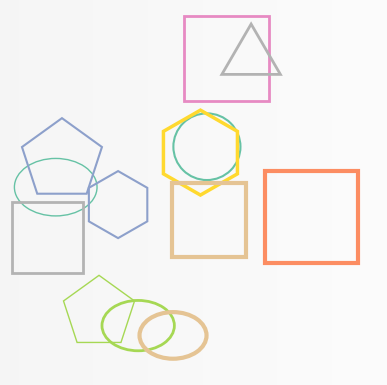[{"shape": "circle", "thickness": 1.5, "radius": 0.43, "center": [0.534, 0.619]}, {"shape": "oval", "thickness": 1, "radius": 0.53, "center": [0.144, 0.514]}, {"shape": "square", "thickness": 3, "radius": 0.6, "center": [0.804, 0.437]}, {"shape": "pentagon", "thickness": 1.5, "radius": 0.54, "center": [0.16, 0.585]}, {"shape": "hexagon", "thickness": 1.5, "radius": 0.44, "center": [0.305, 0.469]}, {"shape": "square", "thickness": 2, "radius": 0.55, "center": [0.585, 0.849]}, {"shape": "oval", "thickness": 2, "radius": 0.47, "center": [0.357, 0.154]}, {"shape": "pentagon", "thickness": 1, "radius": 0.48, "center": [0.256, 0.188]}, {"shape": "hexagon", "thickness": 2.5, "radius": 0.55, "center": [0.517, 0.604]}, {"shape": "oval", "thickness": 3, "radius": 0.43, "center": [0.447, 0.129]}, {"shape": "square", "thickness": 3, "radius": 0.48, "center": [0.539, 0.428]}, {"shape": "square", "thickness": 2, "radius": 0.46, "center": [0.122, 0.383]}, {"shape": "triangle", "thickness": 2, "radius": 0.44, "center": [0.648, 0.85]}]